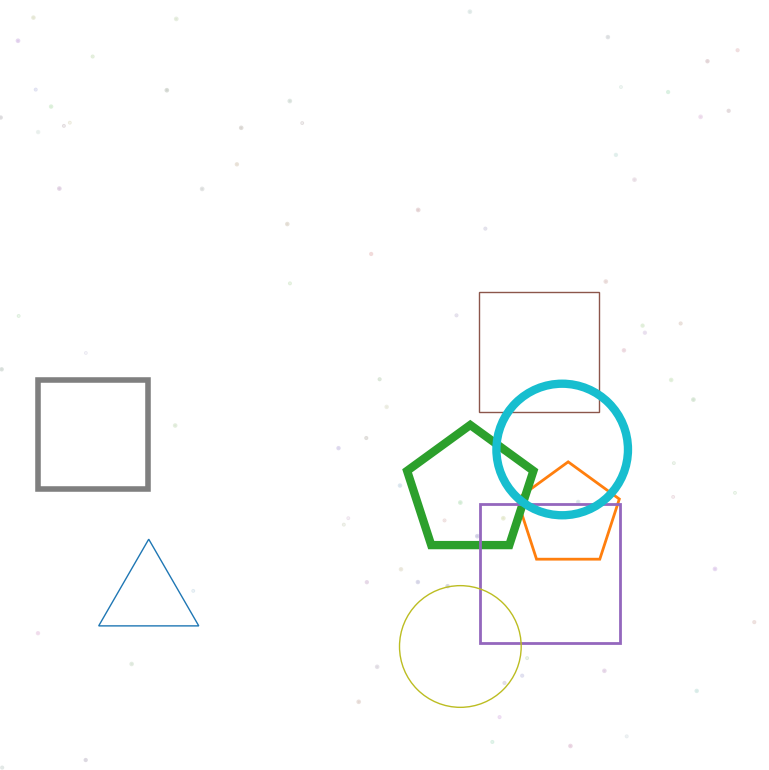[{"shape": "triangle", "thickness": 0.5, "radius": 0.38, "center": [0.193, 0.225]}, {"shape": "pentagon", "thickness": 1, "radius": 0.35, "center": [0.738, 0.33]}, {"shape": "pentagon", "thickness": 3, "radius": 0.43, "center": [0.611, 0.362]}, {"shape": "square", "thickness": 1, "radius": 0.45, "center": [0.714, 0.255]}, {"shape": "square", "thickness": 0.5, "radius": 0.39, "center": [0.7, 0.543]}, {"shape": "square", "thickness": 2, "radius": 0.36, "center": [0.121, 0.436]}, {"shape": "circle", "thickness": 0.5, "radius": 0.4, "center": [0.598, 0.16]}, {"shape": "circle", "thickness": 3, "radius": 0.43, "center": [0.73, 0.416]}]